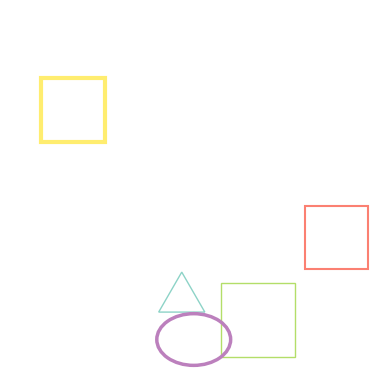[{"shape": "triangle", "thickness": 1, "radius": 0.35, "center": [0.472, 0.224]}, {"shape": "square", "thickness": 1.5, "radius": 0.41, "center": [0.874, 0.383]}, {"shape": "square", "thickness": 1, "radius": 0.48, "center": [0.671, 0.168]}, {"shape": "oval", "thickness": 2.5, "radius": 0.48, "center": [0.503, 0.118]}, {"shape": "square", "thickness": 3, "radius": 0.41, "center": [0.189, 0.715]}]